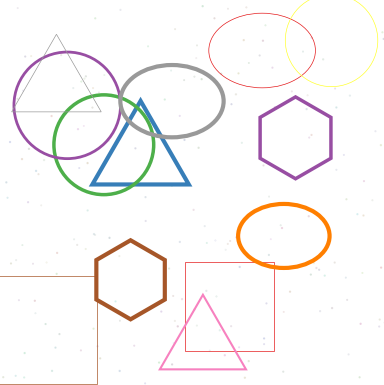[{"shape": "square", "thickness": 0.5, "radius": 0.58, "center": [0.596, 0.203]}, {"shape": "oval", "thickness": 0.5, "radius": 0.69, "center": [0.681, 0.869]}, {"shape": "triangle", "thickness": 3, "radius": 0.72, "center": [0.365, 0.593]}, {"shape": "circle", "thickness": 2.5, "radius": 0.65, "center": [0.27, 0.624]}, {"shape": "hexagon", "thickness": 2.5, "radius": 0.53, "center": [0.768, 0.642]}, {"shape": "circle", "thickness": 2, "radius": 0.69, "center": [0.175, 0.726]}, {"shape": "oval", "thickness": 3, "radius": 0.59, "center": [0.737, 0.387]}, {"shape": "circle", "thickness": 0.5, "radius": 0.6, "center": [0.861, 0.895]}, {"shape": "square", "thickness": 0.5, "radius": 0.7, "center": [0.113, 0.143]}, {"shape": "hexagon", "thickness": 3, "radius": 0.51, "center": [0.339, 0.273]}, {"shape": "triangle", "thickness": 1.5, "radius": 0.65, "center": [0.527, 0.105]}, {"shape": "triangle", "thickness": 0.5, "radius": 0.67, "center": [0.147, 0.777]}, {"shape": "oval", "thickness": 3, "radius": 0.67, "center": [0.447, 0.737]}]